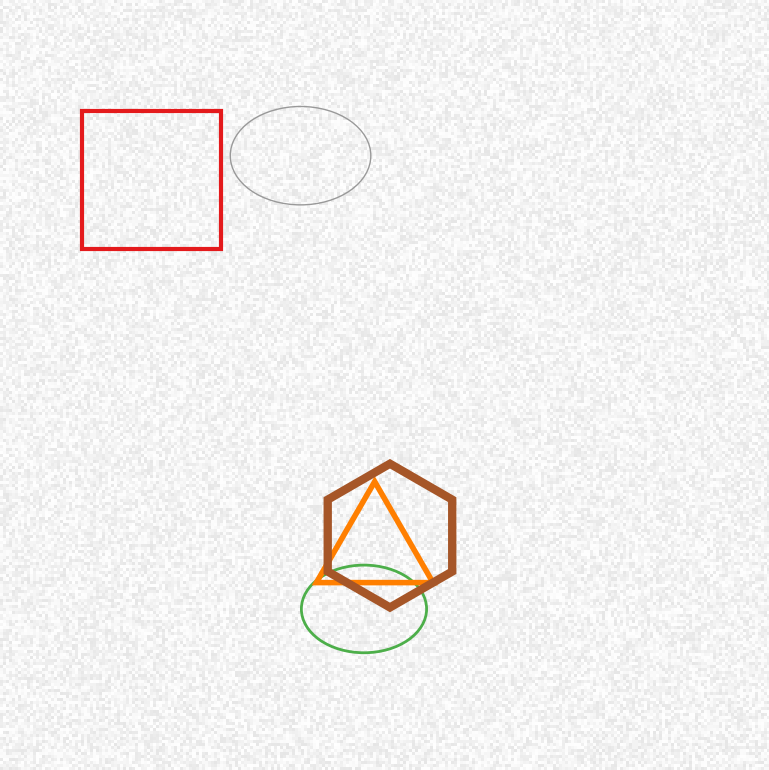[{"shape": "square", "thickness": 1.5, "radius": 0.45, "center": [0.197, 0.767]}, {"shape": "oval", "thickness": 1, "radius": 0.41, "center": [0.473, 0.209]}, {"shape": "triangle", "thickness": 2, "radius": 0.44, "center": [0.487, 0.287]}, {"shape": "hexagon", "thickness": 3, "radius": 0.47, "center": [0.506, 0.304]}, {"shape": "oval", "thickness": 0.5, "radius": 0.46, "center": [0.39, 0.798]}]